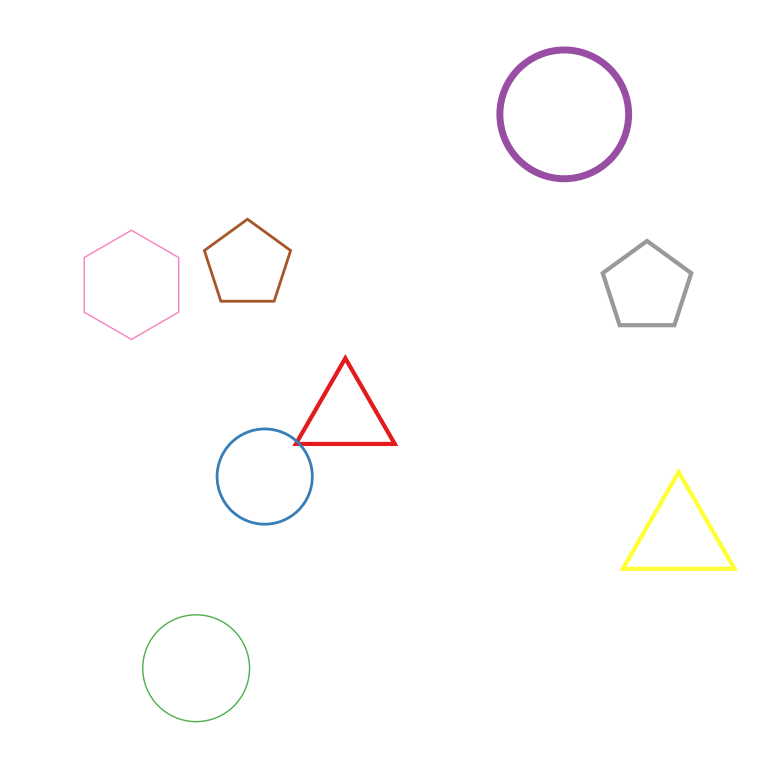[{"shape": "triangle", "thickness": 1.5, "radius": 0.37, "center": [0.448, 0.461]}, {"shape": "circle", "thickness": 1, "radius": 0.31, "center": [0.344, 0.381]}, {"shape": "circle", "thickness": 0.5, "radius": 0.35, "center": [0.255, 0.132]}, {"shape": "circle", "thickness": 2.5, "radius": 0.42, "center": [0.733, 0.851]}, {"shape": "triangle", "thickness": 1.5, "radius": 0.42, "center": [0.881, 0.303]}, {"shape": "pentagon", "thickness": 1, "radius": 0.29, "center": [0.321, 0.656]}, {"shape": "hexagon", "thickness": 0.5, "radius": 0.35, "center": [0.171, 0.63]}, {"shape": "pentagon", "thickness": 1.5, "radius": 0.3, "center": [0.84, 0.627]}]